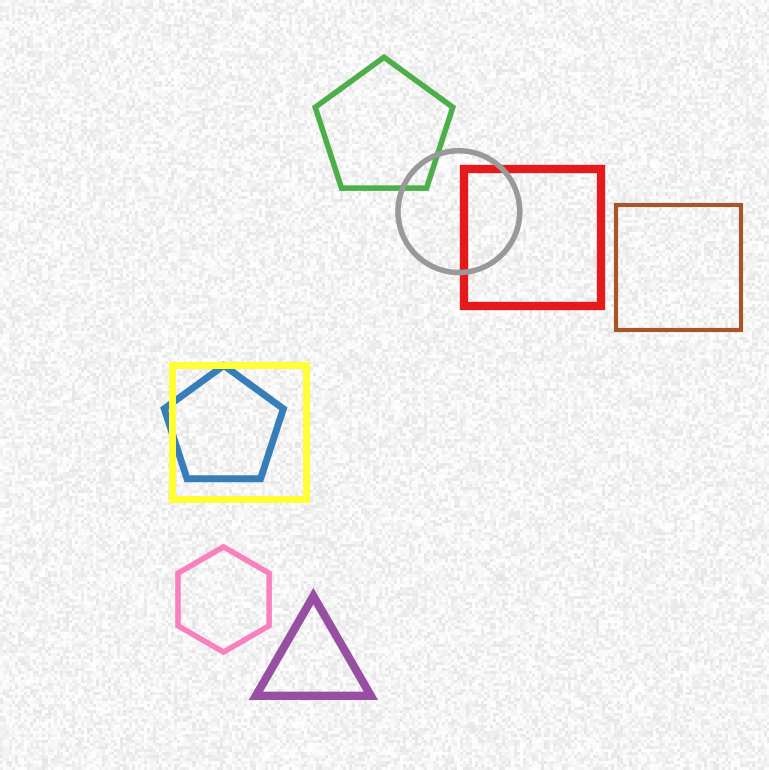[{"shape": "square", "thickness": 3, "radius": 0.44, "center": [0.691, 0.692]}, {"shape": "pentagon", "thickness": 2.5, "radius": 0.41, "center": [0.291, 0.444]}, {"shape": "pentagon", "thickness": 2, "radius": 0.47, "center": [0.499, 0.832]}, {"shape": "triangle", "thickness": 3, "radius": 0.43, "center": [0.407, 0.139]}, {"shape": "square", "thickness": 2.5, "radius": 0.43, "center": [0.31, 0.439]}, {"shape": "square", "thickness": 1.5, "radius": 0.41, "center": [0.881, 0.653]}, {"shape": "hexagon", "thickness": 2, "radius": 0.34, "center": [0.29, 0.221]}, {"shape": "circle", "thickness": 2, "radius": 0.4, "center": [0.596, 0.725]}]